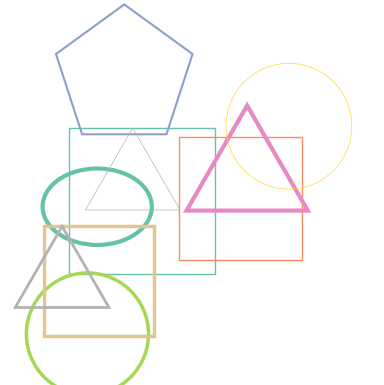[{"shape": "square", "thickness": 1, "radius": 0.95, "center": [0.369, 0.478]}, {"shape": "oval", "thickness": 3, "radius": 0.71, "center": [0.253, 0.463]}, {"shape": "square", "thickness": 1, "radius": 0.79, "center": [0.625, 0.485]}, {"shape": "pentagon", "thickness": 1.5, "radius": 0.93, "center": [0.323, 0.802]}, {"shape": "triangle", "thickness": 3, "radius": 0.91, "center": [0.642, 0.544]}, {"shape": "circle", "thickness": 2.5, "radius": 0.79, "center": [0.227, 0.133]}, {"shape": "circle", "thickness": 0.5, "radius": 0.82, "center": [0.75, 0.672]}, {"shape": "square", "thickness": 2.5, "radius": 0.72, "center": [0.258, 0.27]}, {"shape": "triangle", "thickness": 2, "radius": 0.7, "center": [0.161, 0.272]}, {"shape": "triangle", "thickness": 0.5, "radius": 0.71, "center": [0.345, 0.526]}]